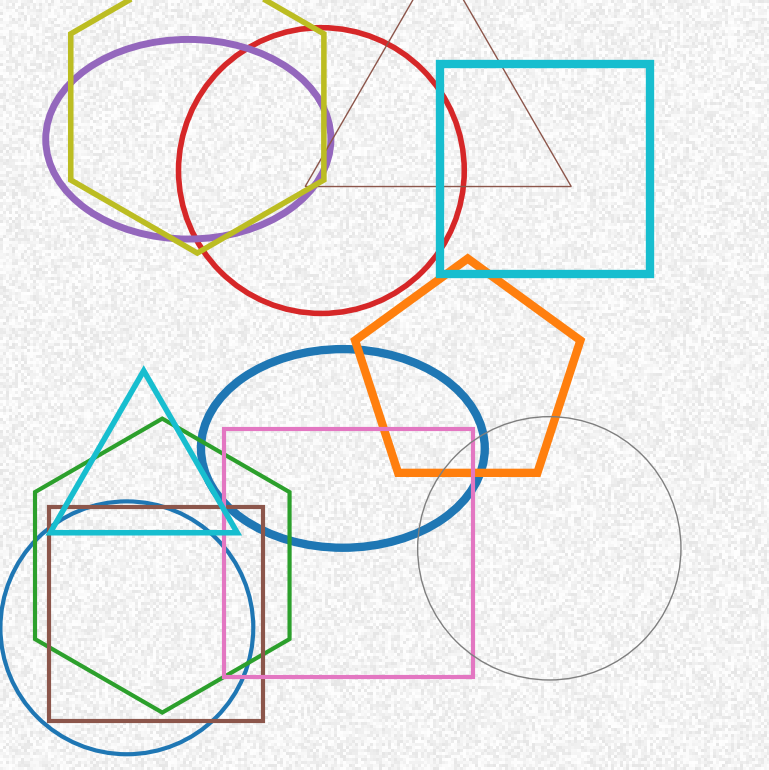[{"shape": "circle", "thickness": 1.5, "radius": 0.82, "center": [0.165, 0.185]}, {"shape": "oval", "thickness": 3, "radius": 0.92, "center": [0.445, 0.418]}, {"shape": "pentagon", "thickness": 3, "radius": 0.77, "center": [0.607, 0.51]}, {"shape": "hexagon", "thickness": 1.5, "radius": 0.95, "center": [0.211, 0.265]}, {"shape": "circle", "thickness": 2, "radius": 0.93, "center": [0.417, 0.779]}, {"shape": "oval", "thickness": 2.5, "radius": 0.93, "center": [0.245, 0.819]}, {"shape": "triangle", "thickness": 0.5, "radius": 1.0, "center": [0.569, 0.857]}, {"shape": "square", "thickness": 1.5, "radius": 0.69, "center": [0.203, 0.203]}, {"shape": "square", "thickness": 1.5, "radius": 0.81, "center": [0.452, 0.282]}, {"shape": "circle", "thickness": 0.5, "radius": 0.85, "center": [0.713, 0.288]}, {"shape": "hexagon", "thickness": 2, "radius": 0.95, "center": [0.256, 0.861]}, {"shape": "square", "thickness": 3, "radius": 0.68, "center": [0.708, 0.78]}, {"shape": "triangle", "thickness": 2, "radius": 0.7, "center": [0.187, 0.378]}]